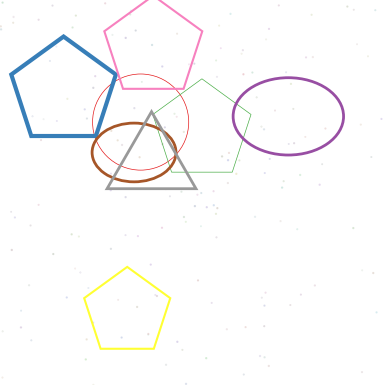[{"shape": "circle", "thickness": 0.5, "radius": 0.62, "center": [0.365, 0.683]}, {"shape": "pentagon", "thickness": 3, "radius": 0.71, "center": [0.165, 0.762]}, {"shape": "pentagon", "thickness": 0.5, "radius": 0.67, "center": [0.524, 0.661]}, {"shape": "oval", "thickness": 2, "radius": 0.72, "center": [0.749, 0.698]}, {"shape": "pentagon", "thickness": 1.5, "radius": 0.59, "center": [0.33, 0.189]}, {"shape": "oval", "thickness": 2, "radius": 0.54, "center": [0.348, 0.604]}, {"shape": "pentagon", "thickness": 1.5, "radius": 0.67, "center": [0.398, 0.877]}, {"shape": "triangle", "thickness": 2, "radius": 0.67, "center": [0.394, 0.577]}]